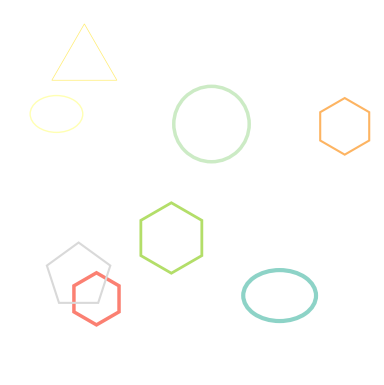[{"shape": "oval", "thickness": 3, "radius": 0.47, "center": [0.726, 0.232]}, {"shape": "oval", "thickness": 1, "radius": 0.34, "center": [0.147, 0.704]}, {"shape": "hexagon", "thickness": 2.5, "radius": 0.34, "center": [0.251, 0.224]}, {"shape": "hexagon", "thickness": 1.5, "radius": 0.37, "center": [0.895, 0.672]}, {"shape": "hexagon", "thickness": 2, "radius": 0.46, "center": [0.445, 0.382]}, {"shape": "pentagon", "thickness": 1.5, "radius": 0.43, "center": [0.204, 0.283]}, {"shape": "circle", "thickness": 2.5, "radius": 0.49, "center": [0.549, 0.678]}, {"shape": "triangle", "thickness": 0.5, "radius": 0.49, "center": [0.219, 0.84]}]